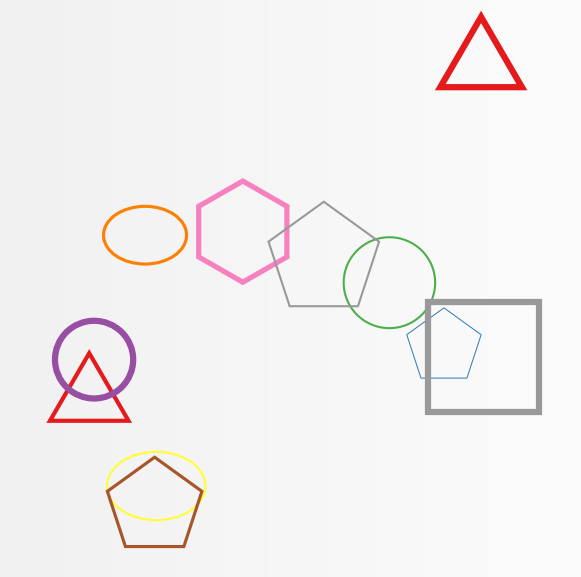[{"shape": "triangle", "thickness": 3, "radius": 0.41, "center": [0.828, 0.889]}, {"shape": "triangle", "thickness": 2, "radius": 0.39, "center": [0.154, 0.31]}, {"shape": "pentagon", "thickness": 0.5, "radius": 0.34, "center": [0.764, 0.399]}, {"shape": "circle", "thickness": 1, "radius": 0.39, "center": [0.67, 0.51]}, {"shape": "circle", "thickness": 3, "radius": 0.34, "center": [0.162, 0.376]}, {"shape": "oval", "thickness": 1.5, "radius": 0.36, "center": [0.25, 0.592]}, {"shape": "oval", "thickness": 1, "radius": 0.42, "center": [0.269, 0.158]}, {"shape": "pentagon", "thickness": 1.5, "radius": 0.43, "center": [0.266, 0.122]}, {"shape": "hexagon", "thickness": 2.5, "radius": 0.44, "center": [0.418, 0.598]}, {"shape": "pentagon", "thickness": 1, "radius": 0.5, "center": [0.557, 0.55]}, {"shape": "square", "thickness": 3, "radius": 0.48, "center": [0.833, 0.381]}]